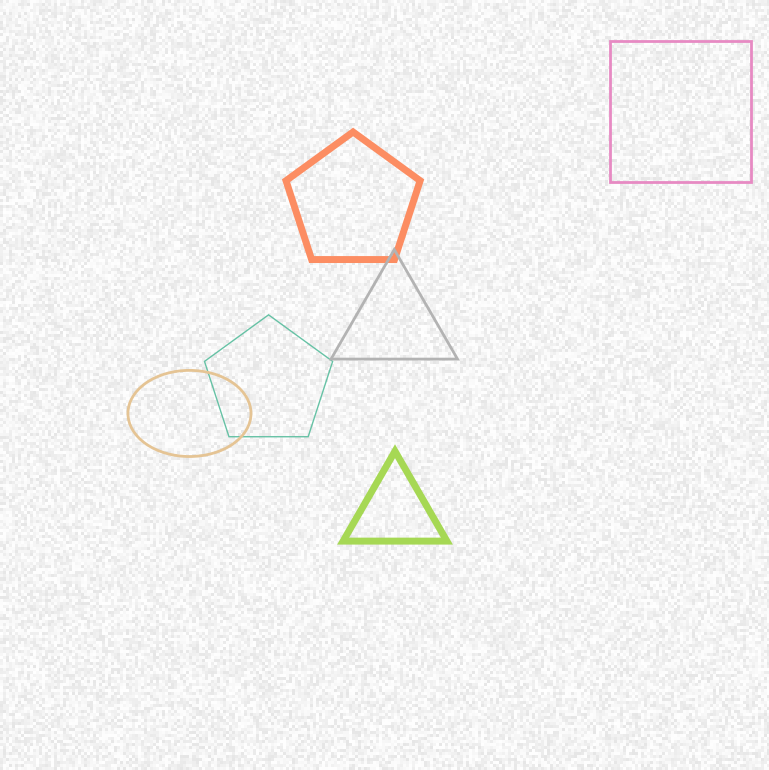[{"shape": "pentagon", "thickness": 0.5, "radius": 0.44, "center": [0.349, 0.504]}, {"shape": "pentagon", "thickness": 2.5, "radius": 0.46, "center": [0.459, 0.737]}, {"shape": "square", "thickness": 1, "radius": 0.46, "center": [0.884, 0.855]}, {"shape": "triangle", "thickness": 2.5, "radius": 0.39, "center": [0.513, 0.336]}, {"shape": "oval", "thickness": 1, "radius": 0.4, "center": [0.246, 0.463]}, {"shape": "triangle", "thickness": 1, "radius": 0.47, "center": [0.512, 0.581]}]